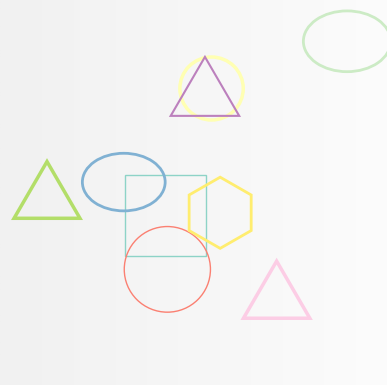[{"shape": "square", "thickness": 1, "radius": 0.53, "center": [0.427, 0.441]}, {"shape": "circle", "thickness": 2.5, "radius": 0.41, "center": [0.546, 0.77]}, {"shape": "circle", "thickness": 1, "radius": 0.56, "center": [0.432, 0.3]}, {"shape": "oval", "thickness": 2, "radius": 0.53, "center": [0.319, 0.527]}, {"shape": "triangle", "thickness": 2.5, "radius": 0.49, "center": [0.121, 0.482]}, {"shape": "triangle", "thickness": 2.5, "radius": 0.49, "center": [0.714, 0.223]}, {"shape": "triangle", "thickness": 1.5, "radius": 0.51, "center": [0.529, 0.75]}, {"shape": "oval", "thickness": 2, "radius": 0.56, "center": [0.896, 0.893]}, {"shape": "hexagon", "thickness": 2, "radius": 0.46, "center": [0.568, 0.447]}]